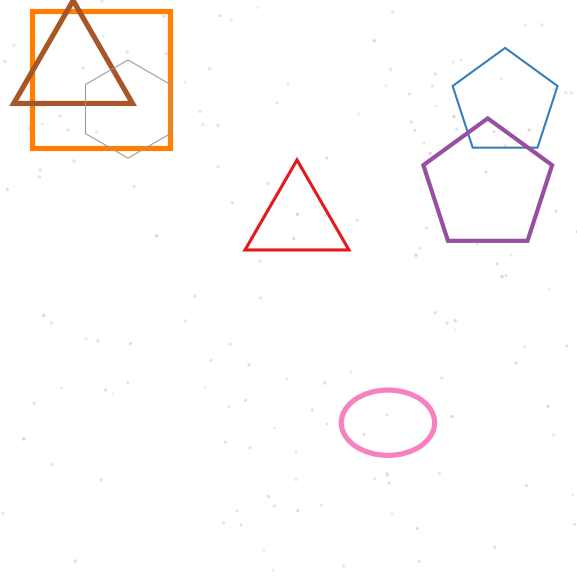[{"shape": "triangle", "thickness": 1.5, "radius": 0.52, "center": [0.514, 0.618]}, {"shape": "pentagon", "thickness": 1, "radius": 0.48, "center": [0.875, 0.821]}, {"shape": "pentagon", "thickness": 2, "radius": 0.59, "center": [0.845, 0.677]}, {"shape": "square", "thickness": 2.5, "radius": 0.59, "center": [0.175, 0.861]}, {"shape": "triangle", "thickness": 2.5, "radius": 0.59, "center": [0.127, 0.879]}, {"shape": "oval", "thickness": 2.5, "radius": 0.4, "center": [0.672, 0.267]}, {"shape": "hexagon", "thickness": 0.5, "radius": 0.42, "center": [0.222, 0.81]}]